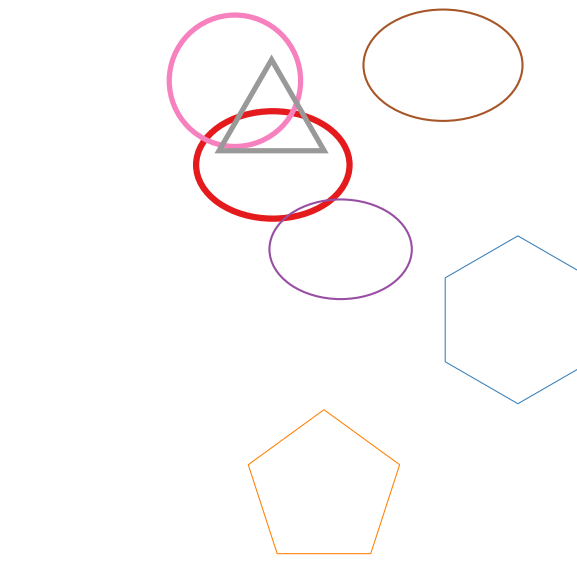[{"shape": "oval", "thickness": 3, "radius": 0.66, "center": [0.472, 0.714]}, {"shape": "hexagon", "thickness": 0.5, "radius": 0.73, "center": [0.897, 0.445]}, {"shape": "oval", "thickness": 1, "radius": 0.62, "center": [0.59, 0.567]}, {"shape": "pentagon", "thickness": 0.5, "radius": 0.69, "center": [0.561, 0.152]}, {"shape": "oval", "thickness": 1, "radius": 0.69, "center": [0.767, 0.886]}, {"shape": "circle", "thickness": 2.5, "radius": 0.57, "center": [0.407, 0.859]}, {"shape": "triangle", "thickness": 2.5, "radius": 0.53, "center": [0.47, 0.791]}]